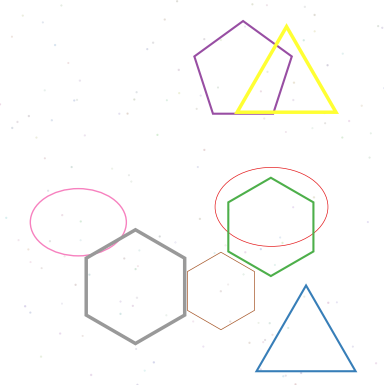[{"shape": "oval", "thickness": 0.5, "radius": 0.73, "center": [0.705, 0.463]}, {"shape": "triangle", "thickness": 1.5, "radius": 0.74, "center": [0.795, 0.11]}, {"shape": "hexagon", "thickness": 1.5, "radius": 0.64, "center": [0.704, 0.411]}, {"shape": "pentagon", "thickness": 1.5, "radius": 0.67, "center": [0.631, 0.812]}, {"shape": "triangle", "thickness": 2.5, "radius": 0.74, "center": [0.744, 0.783]}, {"shape": "hexagon", "thickness": 0.5, "radius": 0.5, "center": [0.574, 0.244]}, {"shape": "oval", "thickness": 1, "radius": 0.62, "center": [0.203, 0.423]}, {"shape": "hexagon", "thickness": 2.5, "radius": 0.74, "center": [0.352, 0.255]}]